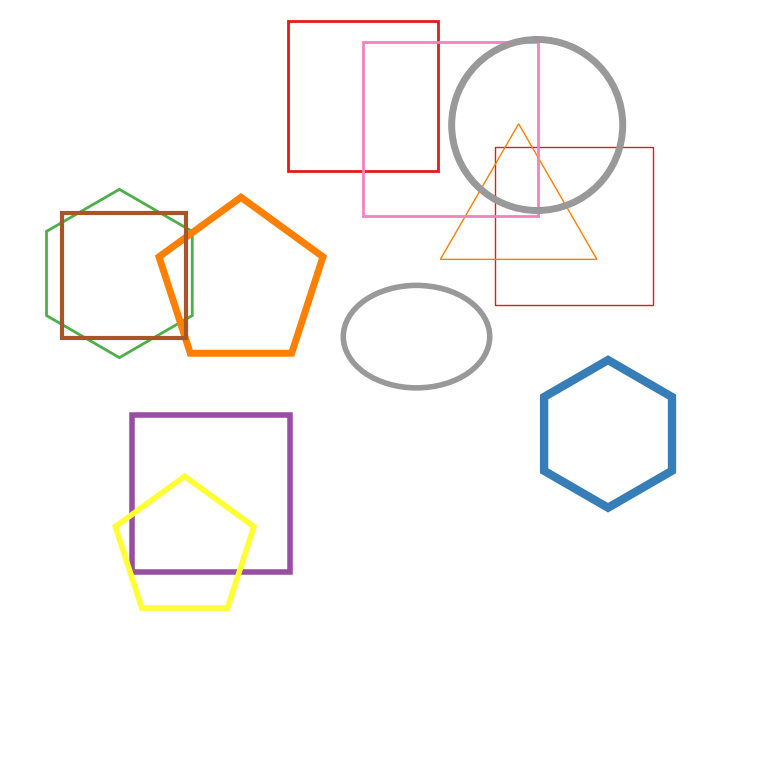[{"shape": "square", "thickness": 1, "radius": 0.49, "center": [0.471, 0.876]}, {"shape": "square", "thickness": 0.5, "radius": 0.51, "center": [0.745, 0.706]}, {"shape": "hexagon", "thickness": 3, "radius": 0.48, "center": [0.79, 0.437]}, {"shape": "hexagon", "thickness": 1, "radius": 0.55, "center": [0.155, 0.645]}, {"shape": "square", "thickness": 2, "radius": 0.51, "center": [0.274, 0.359]}, {"shape": "pentagon", "thickness": 2.5, "radius": 0.56, "center": [0.313, 0.632]}, {"shape": "triangle", "thickness": 0.5, "radius": 0.59, "center": [0.674, 0.722]}, {"shape": "pentagon", "thickness": 2, "radius": 0.47, "center": [0.24, 0.287]}, {"shape": "square", "thickness": 1.5, "radius": 0.4, "center": [0.161, 0.642]}, {"shape": "square", "thickness": 1, "radius": 0.57, "center": [0.585, 0.833]}, {"shape": "circle", "thickness": 2.5, "radius": 0.56, "center": [0.698, 0.838]}, {"shape": "oval", "thickness": 2, "radius": 0.48, "center": [0.541, 0.563]}]